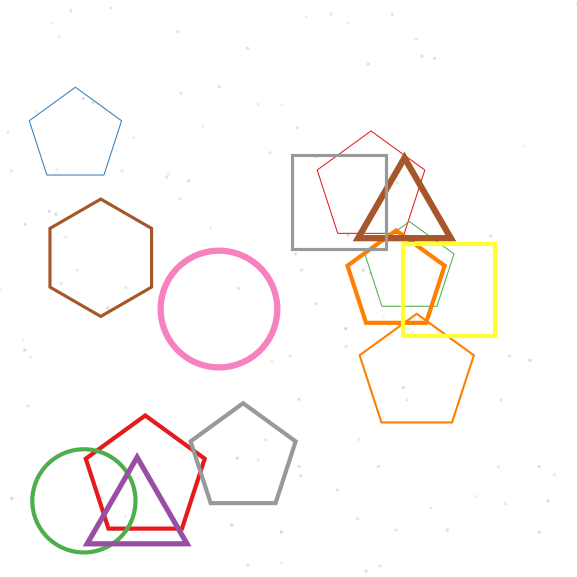[{"shape": "pentagon", "thickness": 2, "radius": 0.54, "center": [0.251, 0.171]}, {"shape": "pentagon", "thickness": 0.5, "radius": 0.49, "center": [0.642, 0.674]}, {"shape": "pentagon", "thickness": 0.5, "radius": 0.42, "center": [0.131, 0.764]}, {"shape": "circle", "thickness": 2, "radius": 0.45, "center": [0.145, 0.132]}, {"shape": "pentagon", "thickness": 0.5, "radius": 0.41, "center": [0.709, 0.534]}, {"shape": "triangle", "thickness": 2.5, "radius": 0.5, "center": [0.237, 0.107]}, {"shape": "pentagon", "thickness": 2, "radius": 0.44, "center": [0.686, 0.512]}, {"shape": "pentagon", "thickness": 1, "radius": 0.52, "center": [0.722, 0.352]}, {"shape": "square", "thickness": 2, "radius": 0.4, "center": [0.778, 0.497]}, {"shape": "triangle", "thickness": 3, "radius": 0.46, "center": [0.7, 0.633]}, {"shape": "hexagon", "thickness": 1.5, "radius": 0.51, "center": [0.175, 0.553]}, {"shape": "circle", "thickness": 3, "radius": 0.51, "center": [0.379, 0.464]}, {"shape": "pentagon", "thickness": 2, "radius": 0.48, "center": [0.421, 0.205]}, {"shape": "square", "thickness": 1.5, "radius": 0.41, "center": [0.587, 0.649]}]